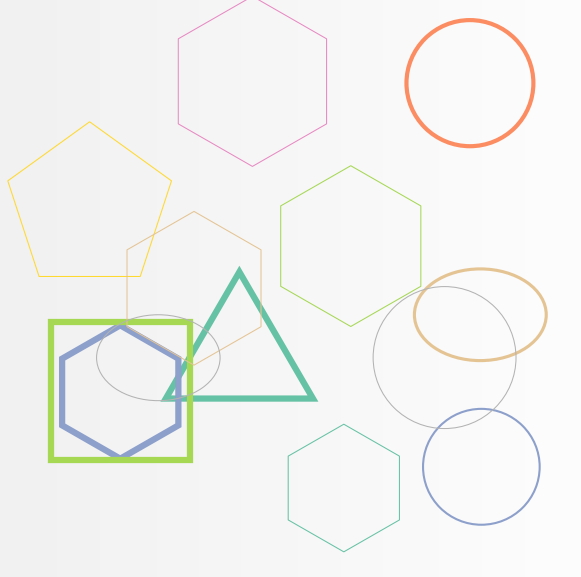[{"shape": "triangle", "thickness": 3, "radius": 0.73, "center": [0.412, 0.382]}, {"shape": "hexagon", "thickness": 0.5, "radius": 0.55, "center": [0.592, 0.154]}, {"shape": "circle", "thickness": 2, "radius": 0.55, "center": [0.808, 0.855]}, {"shape": "circle", "thickness": 1, "radius": 0.5, "center": [0.828, 0.191]}, {"shape": "hexagon", "thickness": 3, "radius": 0.58, "center": [0.207, 0.32]}, {"shape": "hexagon", "thickness": 0.5, "radius": 0.74, "center": [0.434, 0.858]}, {"shape": "hexagon", "thickness": 0.5, "radius": 0.7, "center": [0.603, 0.573]}, {"shape": "square", "thickness": 3, "radius": 0.6, "center": [0.207, 0.322]}, {"shape": "pentagon", "thickness": 0.5, "radius": 0.74, "center": [0.154, 0.64]}, {"shape": "oval", "thickness": 1.5, "radius": 0.57, "center": [0.826, 0.454]}, {"shape": "hexagon", "thickness": 0.5, "radius": 0.67, "center": [0.334, 0.5]}, {"shape": "circle", "thickness": 0.5, "radius": 0.61, "center": [0.765, 0.38]}, {"shape": "oval", "thickness": 0.5, "radius": 0.53, "center": [0.272, 0.38]}]